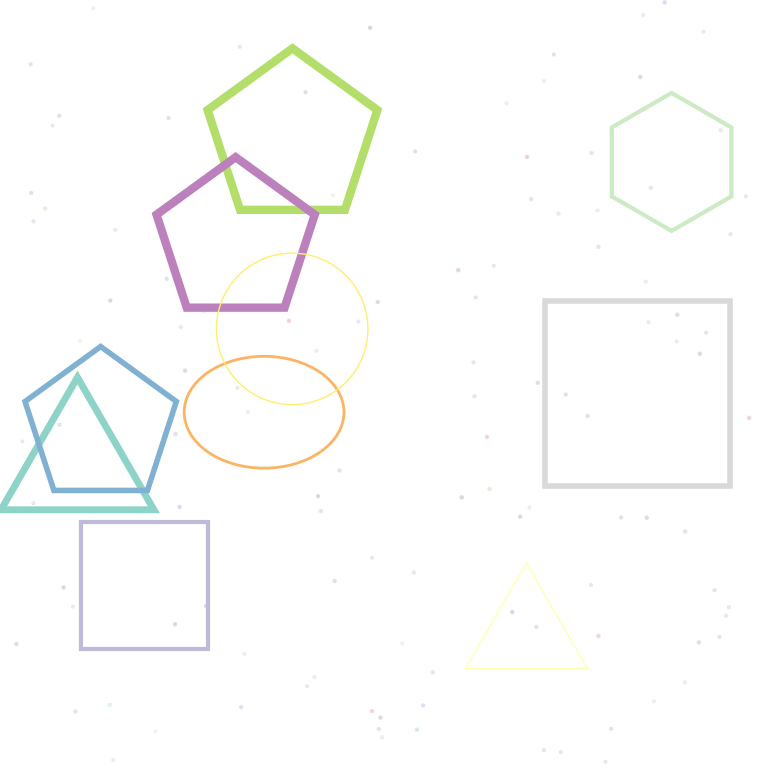[{"shape": "triangle", "thickness": 2.5, "radius": 0.57, "center": [0.101, 0.395]}, {"shape": "triangle", "thickness": 0.5, "radius": 0.46, "center": [0.684, 0.178]}, {"shape": "square", "thickness": 1.5, "radius": 0.41, "center": [0.188, 0.24]}, {"shape": "pentagon", "thickness": 2, "radius": 0.52, "center": [0.131, 0.447]}, {"shape": "oval", "thickness": 1, "radius": 0.52, "center": [0.343, 0.465]}, {"shape": "pentagon", "thickness": 3, "radius": 0.58, "center": [0.38, 0.821]}, {"shape": "square", "thickness": 2, "radius": 0.6, "center": [0.827, 0.489]}, {"shape": "pentagon", "thickness": 3, "radius": 0.54, "center": [0.306, 0.688]}, {"shape": "hexagon", "thickness": 1.5, "radius": 0.45, "center": [0.872, 0.79]}, {"shape": "circle", "thickness": 0.5, "radius": 0.49, "center": [0.379, 0.573]}]